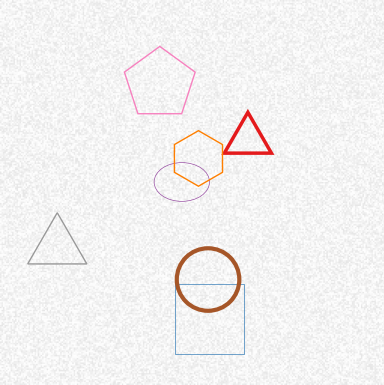[{"shape": "triangle", "thickness": 2.5, "radius": 0.35, "center": [0.644, 0.638]}, {"shape": "square", "thickness": 0.5, "radius": 0.45, "center": [0.544, 0.172]}, {"shape": "oval", "thickness": 0.5, "radius": 0.36, "center": [0.472, 0.527]}, {"shape": "hexagon", "thickness": 1, "radius": 0.36, "center": [0.515, 0.588]}, {"shape": "circle", "thickness": 3, "radius": 0.41, "center": [0.54, 0.274]}, {"shape": "pentagon", "thickness": 1, "radius": 0.48, "center": [0.415, 0.783]}, {"shape": "triangle", "thickness": 1, "radius": 0.44, "center": [0.149, 0.359]}]